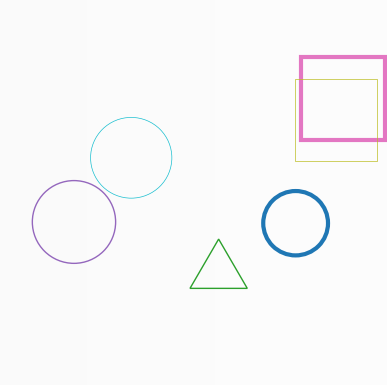[{"shape": "circle", "thickness": 3, "radius": 0.42, "center": [0.763, 0.42]}, {"shape": "triangle", "thickness": 1, "radius": 0.43, "center": [0.564, 0.294]}, {"shape": "circle", "thickness": 1, "radius": 0.54, "center": [0.191, 0.423]}, {"shape": "square", "thickness": 3, "radius": 0.54, "center": [0.885, 0.745]}, {"shape": "square", "thickness": 0.5, "radius": 0.53, "center": [0.868, 0.689]}, {"shape": "circle", "thickness": 0.5, "radius": 0.52, "center": [0.339, 0.59]}]